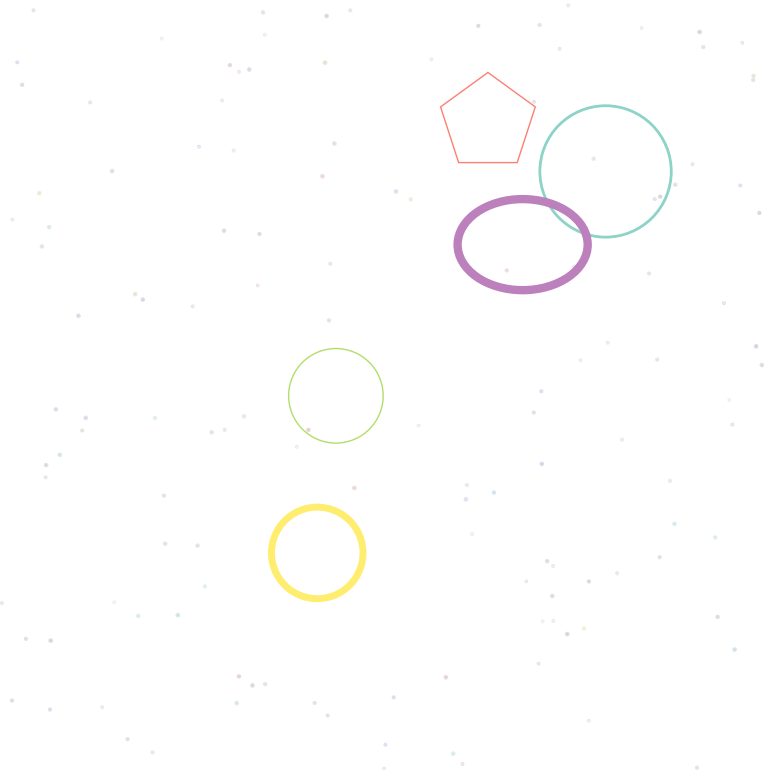[{"shape": "circle", "thickness": 1, "radius": 0.43, "center": [0.786, 0.777]}, {"shape": "pentagon", "thickness": 0.5, "radius": 0.32, "center": [0.634, 0.841]}, {"shape": "circle", "thickness": 0.5, "radius": 0.31, "center": [0.436, 0.486]}, {"shape": "oval", "thickness": 3, "radius": 0.42, "center": [0.679, 0.682]}, {"shape": "circle", "thickness": 2.5, "radius": 0.3, "center": [0.412, 0.282]}]